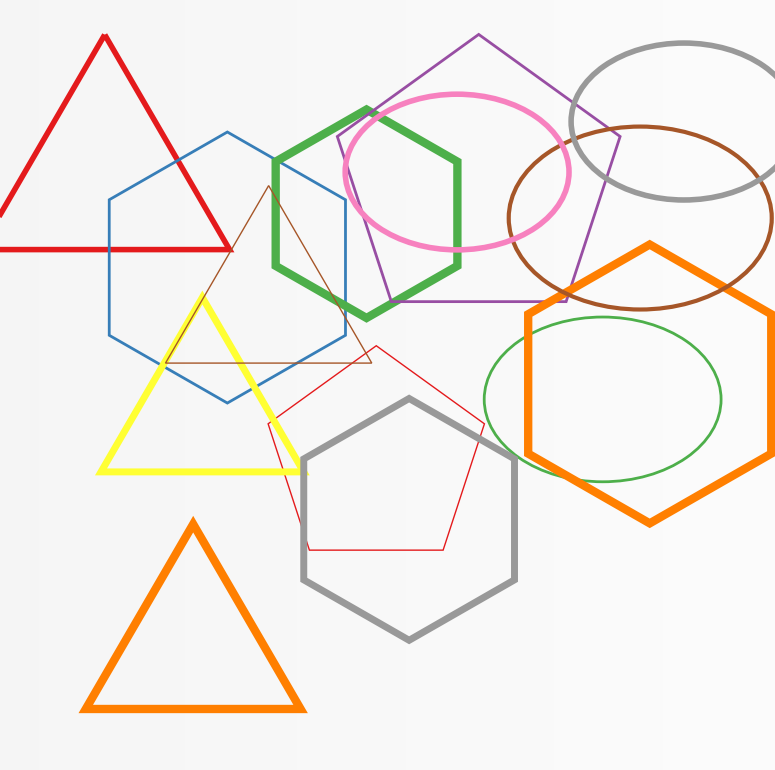[{"shape": "triangle", "thickness": 2, "radius": 0.93, "center": [0.135, 0.769]}, {"shape": "pentagon", "thickness": 0.5, "radius": 0.73, "center": [0.486, 0.404]}, {"shape": "hexagon", "thickness": 1, "radius": 0.88, "center": [0.293, 0.653]}, {"shape": "oval", "thickness": 1, "radius": 0.76, "center": [0.778, 0.481]}, {"shape": "hexagon", "thickness": 3, "radius": 0.68, "center": [0.473, 0.722]}, {"shape": "pentagon", "thickness": 1, "radius": 0.96, "center": [0.618, 0.763]}, {"shape": "triangle", "thickness": 3, "radius": 0.8, "center": [0.249, 0.159]}, {"shape": "hexagon", "thickness": 3, "radius": 0.91, "center": [0.838, 0.501]}, {"shape": "triangle", "thickness": 2.5, "radius": 0.75, "center": [0.261, 0.463]}, {"shape": "oval", "thickness": 1.5, "radius": 0.85, "center": [0.826, 0.717]}, {"shape": "triangle", "thickness": 0.5, "radius": 0.77, "center": [0.347, 0.605]}, {"shape": "oval", "thickness": 2, "radius": 0.72, "center": [0.59, 0.777]}, {"shape": "oval", "thickness": 2, "radius": 0.73, "center": [0.882, 0.842]}, {"shape": "hexagon", "thickness": 2.5, "radius": 0.78, "center": [0.528, 0.325]}]